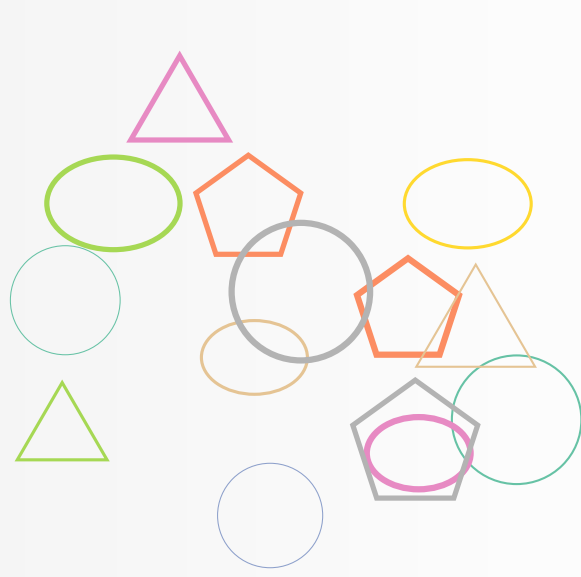[{"shape": "circle", "thickness": 0.5, "radius": 0.47, "center": [0.112, 0.479]}, {"shape": "circle", "thickness": 1, "radius": 0.56, "center": [0.889, 0.272]}, {"shape": "pentagon", "thickness": 3, "radius": 0.46, "center": [0.702, 0.46]}, {"shape": "pentagon", "thickness": 2.5, "radius": 0.47, "center": [0.427, 0.635]}, {"shape": "circle", "thickness": 0.5, "radius": 0.45, "center": [0.465, 0.106]}, {"shape": "oval", "thickness": 3, "radius": 0.45, "center": [0.72, 0.214]}, {"shape": "triangle", "thickness": 2.5, "radius": 0.49, "center": [0.309, 0.805]}, {"shape": "oval", "thickness": 2.5, "radius": 0.57, "center": [0.195, 0.647]}, {"shape": "triangle", "thickness": 1.5, "radius": 0.45, "center": [0.107, 0.247]}, {"shape": "oval", "thickness": 1.5, "radius": 0.55, "center": [0.805, 0.646]}, {"shape": "triangle", "thickness": 1, "radius": 0.59, "center": [0.818, 0.423]}, {"shape": "oval", "thickness": 1.5, "radius": 0.46, "center": [0.438, 0.38]}, {"shape": "circle", "thickness": 3, "radius": 0.6, "center": [0.518, 0.494]}, {"shape": "pentagon", "thickness": 2.5, "radius": 0.56, "center": [0.714, 0.228]}]